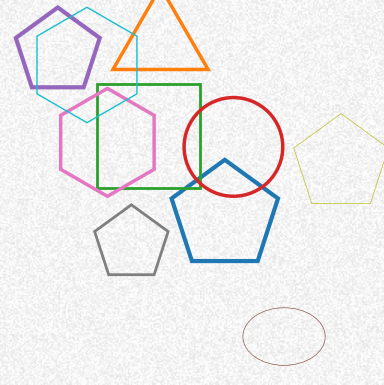[{"shape": "pentagon", "thickness": 3, "radius": 0.73, "center": [0.584, 0.44]}, {"shape": "triangle", "thickness": 2.5, "radius": 0.71, "center": [0.417, 0.891]}, {"shape": "square", "thickness": 2, "radius": 0.67, "center": [0.385, 0.647]}, {"shape": "circle", "thickness": 2.5, "radius": 0.64, "center": [0.606, 0.618]}, {"shape": "pentagon", "thickness": 3, "radius": 0.57, "center": [0.15, 0.866]}, {"shape": "oval", "thickness": 0.5, "radius": 0.53, "center": [0.738, 0.126]}, {"shape": "hexagon", "thickness": 2.5, "radius": 0.7, "center": [0.279, 0.63]}, {"shape": "pentagon", "thickness": 2, "radius": 0.5, "center": [0.341, 0.368]}, {"shape": "pentagon", "thickness": 0.5, "radius": 0.65, "center": [0.886, 0.576]}, {"shape": "hexagon", "thickness": 1, "radius": 0.75, "center": [0.226, 0.831]}]